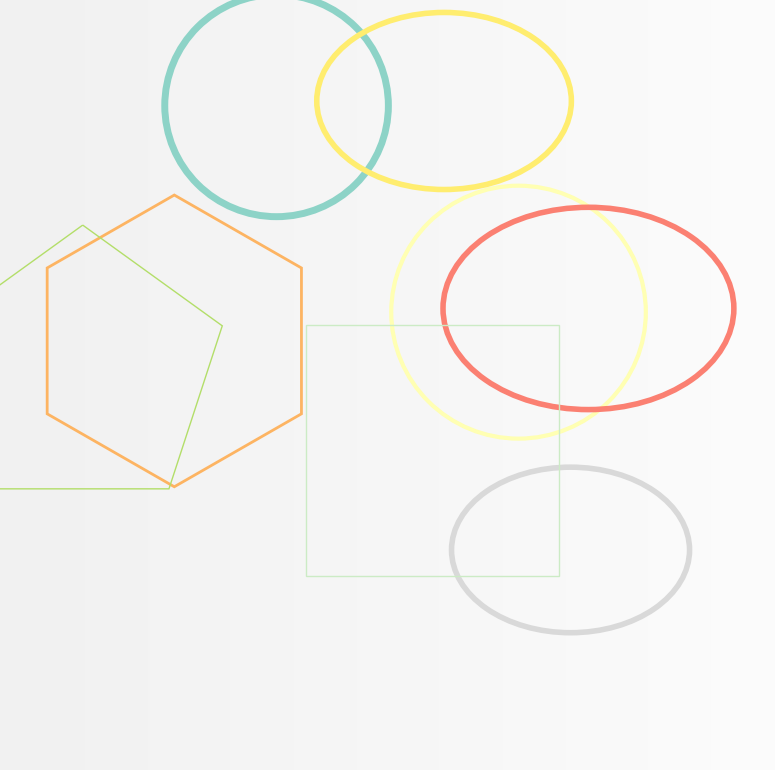[{"shape": "circle", "thickness": 2.5, "radius": 0.72, "center": [0.357, 0.863]}, {"shape": "circle", "thickness": 1.5, "radius": 0.82, "center": [0.669, 0.595]}, {"shape": "oval", "thickness": 2, "radius": 0.94, "center": [0.759, 0.599]}, {"shape": "hexagon", "thickness": 1, "radius": 0.95, "center": [0.225, 0.557]}, {"shape": "pentagon", "thickness": 0.5, "radius": 0.95, "center": [0.107, 0.518]}, {"shape": "oval", "thickness": 2, "radius": 0.77, "center": [0.736, 0.286]}, {"shape": "square", "thickness": 0.5, "radius": 0.82, "center": [0.559, 0.415]}, {"shape": "oval", "thickness": 2, "radius": 0.82, "center": [0.573, 0.869]}]